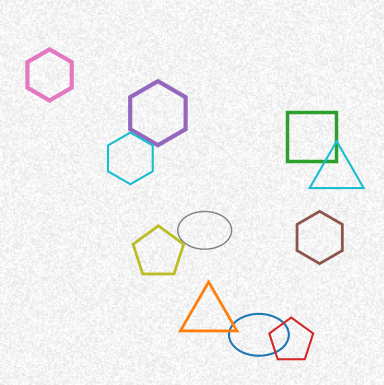[{"shape": "oval", "thickness": 1.5, "radius": 0.39, "center": [0.673, 0.13]}, {"shape": "triangle", "thickness": 2, "radius": 0.42, "center": [0.542, 0.183]}, {"shape": "square", "thickness": 2.5, "radius": 0.32, "center": [0.81, 0.645]}, {"shape": "pentagon", "thickness": 1.5, "radius": 0.3, "center": [0.756, 0.115]}, {"shape": "hexagon", "thickness": 3, "radius": 0.42, "center": [0.41, 0.706]}, {"shape": "hexagon", "thickness": 2, "radius": 0.34, "center": [0.83, 0.383]}, {"shape": "hexagon", "thickness": 3, "radius": 0.33, "center": [0.129, 0.805]}, {"shape": "oval", "thickness": 1, "radius": 0.35, "center": [0.532, 0.402]}, {"shape": "pentagon", "thickness": 2, "radius": 0.35, "center": [0.411, 0.344]}, {"shape": "hexagon", "thickness": 1.5, "radius": 0.34, "center": [0.339, 0.589]}, {"shape": "triangle", "thickness": 1.5, "radius": 0.41, "center": [0.874, 0.552]}]